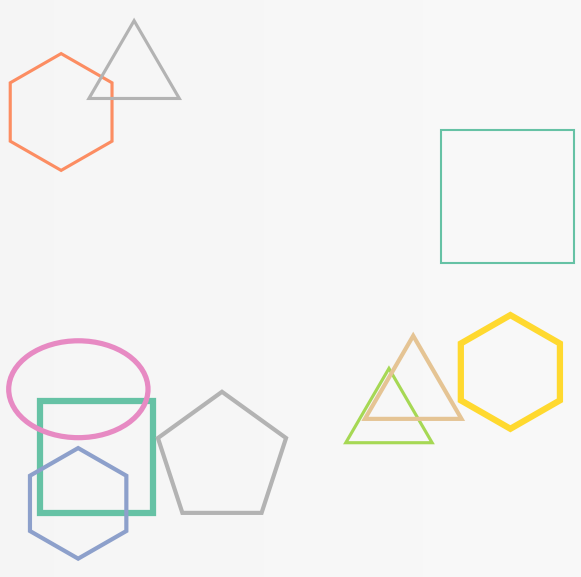[{"shape": "square", "thickness": 3, "radius": 0.49, "center": [0.166, 0.208]}, {"shape": "square", "thickness": 1, "radius": 0.57, "center": [0.874, 0.659]}, {"shape": "hexagon", "thickness": 1.5, "radius": 0.51, "center": [0.105, 0.805]}, {"shape": "hexagon", "thickness": 2, "radius": 0.48, "center": [0.134, 0.128]}, {"shape": "oval", "thickness": 2.5, "radius": 0.6, "center": [0.135, 0.325]}, {"shape": "triangle", "thickness": 1.5, "radius": 0.43, "center": [0.669, 0.275]}, {"shape": "hexagon", "thickness": 3, "radius": 0.49, "center": [0.878, 0.355]}, {"shape": "triangle", "thickness": 2, "radius": 0.48, "center": [0.711, 0.322]}, {"shape": "pentagon", "thickness": 2, "radius": 0.58, "center": [0.382, 0.205]}, {"shape": "triangle", "thickness": 1.5, "radius": 0.45, "center": [0.231, 0.873]}]